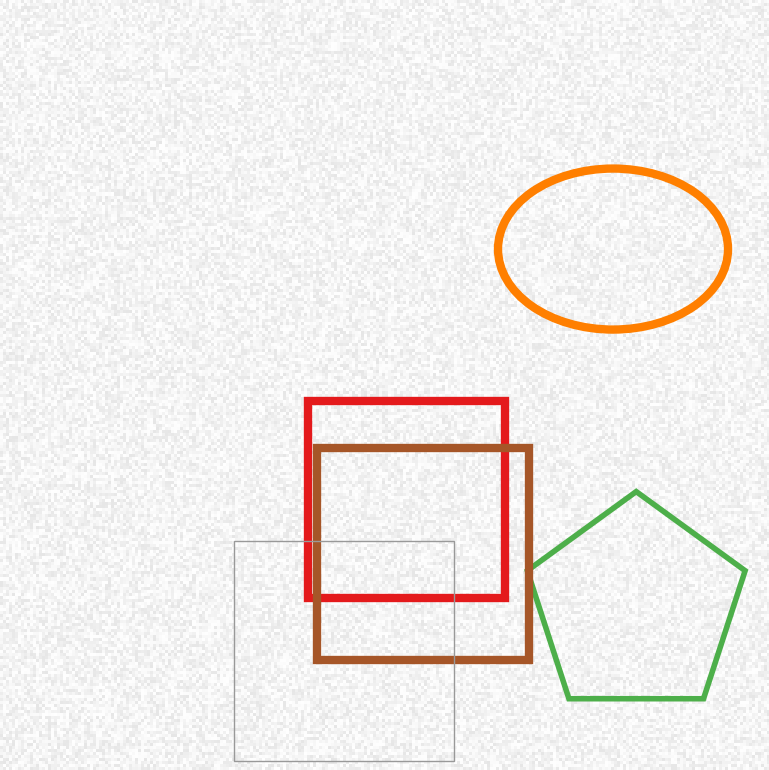[{"shape": "square", "thickness": 3, "radius": 0.64, "center": [0.528, 0.351]}, {"shape": "pentagon", "thickness": 2, "radius": 0.74, "center": [0.826, 0.213]}, {"shape": "oval", "thickness": 3, "radius": 0.75, "center": [0.796, 0.677]}, {"shape": "square", "thickness": 3, "radius": 0.69, "center": [0.55, 0.28]}, {"shape": "square", "thickness": 0.5, "radius": 0.72, "center": [0.446, 0.155]}]